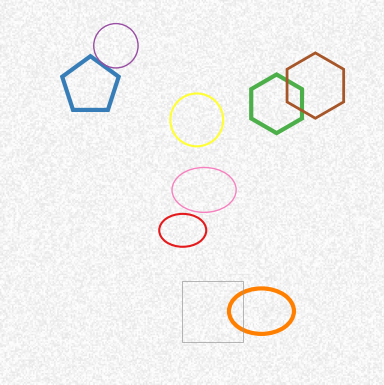[{"shape": "oval", "thickness": 1.5, "radius": 0.31, "center": [0.475, 0.402]}, {"shape": "pentagon", "thickness": 3, "radius": 0.39, "center": [0.235, 0.777]}, {"shape": "hexagon", "thickness": 3, "radius": 0.38, "center": [0.718, 0.73]}, {"shape": "circle", "thickness": 1, "radius": 0.29, "center": [0.301, 0.881]}, {"shape": "oval", "thickness": 3, "radius": 0.42, "center": [0.679, 0.192]}, {"shape": "circle", "thickness": 1.5, "radius": 0.34, "center": [0.511, 0.689]}, {"shape": "hexagon", "thickness": 2, "radius": 0.42, "center": [0.819, 0.778]}, {"shape": "oval", "thickness": 1, "radius": 0.42, "center": [0.53, 0.507]}, {"shape": "square", "thickness": 0.5, "radius": 0.4, "center": [0.551, 0.19]}]